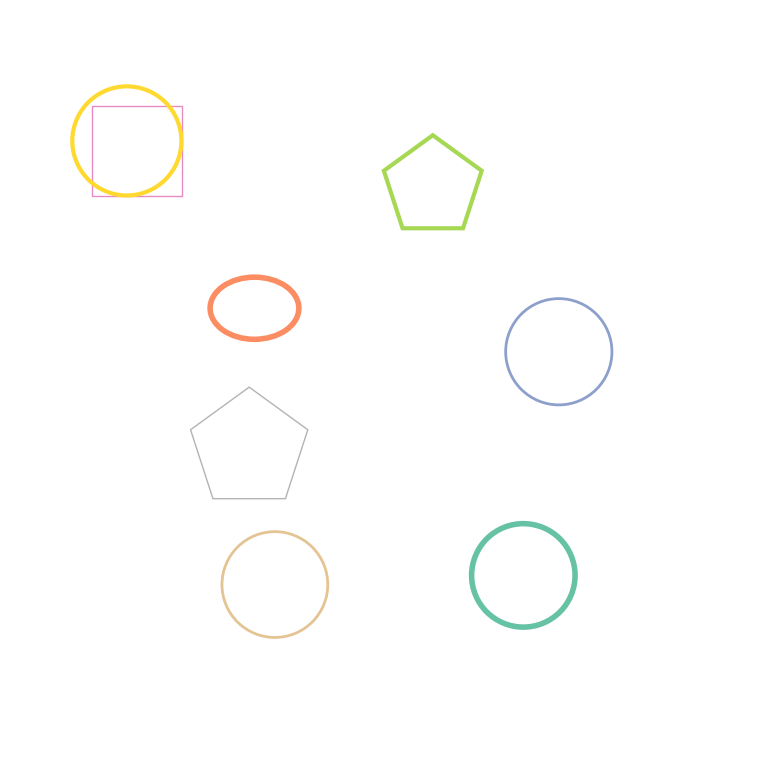[{"shape": "circle", "thickness": 2, "radius": 0.34, "center": [0.68, 0.253]}, {"shape": "oval", "thickness": 2, "radius": 0.29, "center": [0.33, 0.6]}, {"shape": "circle", "thickness": 1, "radius": 0.35, "center": [0.726, 0.543]}, {"shape": "square", "thickness": 0.5, "radius": 0.29, "center": [0.178, 0.804]}, {"shape": "pentagon", "thickness": 1.5, "radius": 0.33, "center": [0.562, 0.758]}, {"shape": "circle", "thickness": 1.5, "radius": 0.35, "center": [0.165, 0.817]}, {"shape": "circle", "thickness": 1, "radius": 0.34, "center": [0.357, 0.241]}, {"shape": "pentagon", "thickness": 0.5, "radius": 0.4, "center": [0.324, 0.417]}]